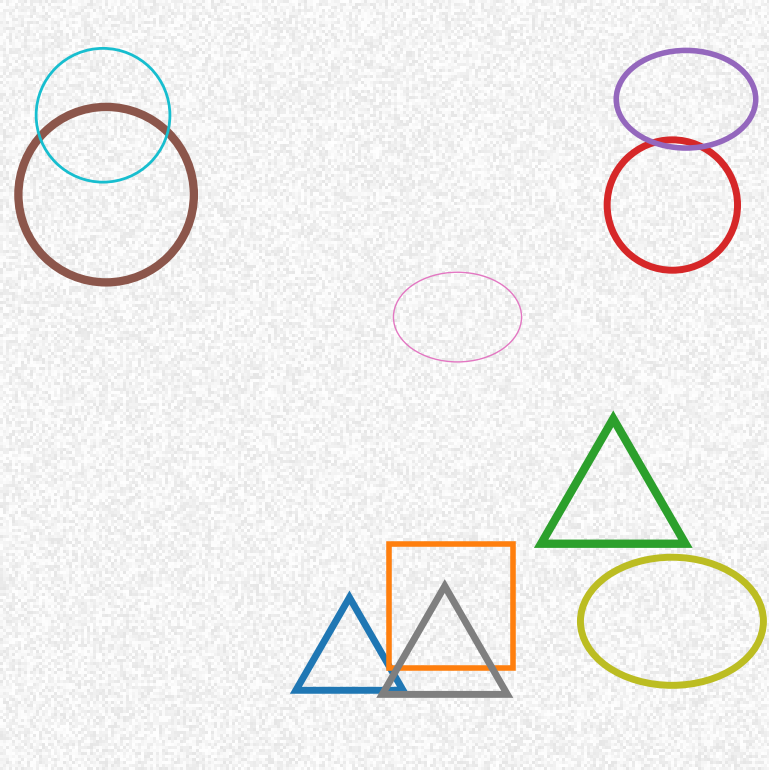[{"shape": "triangle", "thickness": 2.5, "radius": 0.4, "center": [0.454, 0.144]}, {"shape": "square", "thickness": 2, "radius": 0.4, "center": [0.585, 0.212]}, {"shape": "triangle", "thickness": 3, "radius": 0.54, "center": [0.796, 0.348]}, {"shape": "circle", "thickness": 2.5, "radius": 0.42, "center": [0.873, 0.734]}, {"shape": "oval", "thickness": 2, "radius": 0.45, "center": [0.891, 0.871]}, {"shape": "circle", "thickness": 3, "radius": 0.57, "center": [0.138, 0.747]}, {"shape": "oval", "thickness": 0.5, "radius": 0.42, "center": [0.594, 0.588]}, {"shape": "triangle", "thickness": 2.5, "radius": 0.47, "center": [0.578, 0.145]}, {"shape": "oval", "thickness": 2.5, "radius": 0.59, "center": [0.873, 0.193]}, {"shape": "circle", "thickness": 1, "radius": 0.43, "center": [0.134, 0.85]}]